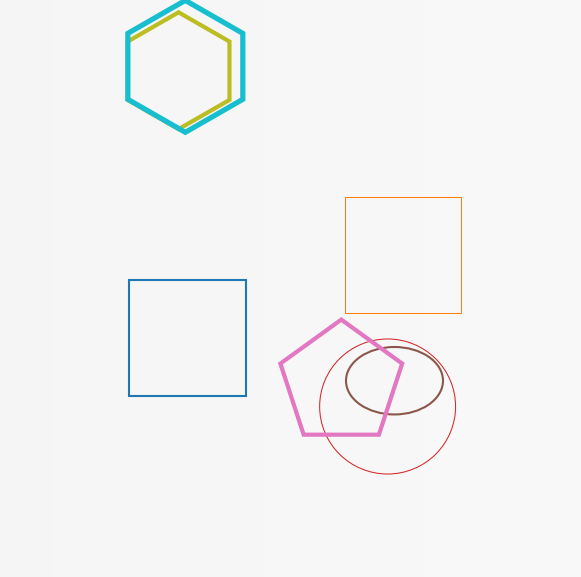[{"shape": "square", "thickness": 1, "radius": 0.5, "center": [0.323, 0.414]}, {"shape": "square", "thickness": 0.5, "radius": 0.5, "center": [0.694, 0.557]}, {"shape": "circle", "thickness": 0.5, "radius": 0.58, "center": [0.667, 0.295]}, {"shape": "oval", "thickness": 1, "radius": 0.42, "center": [0.679, 0.34]}, {"shape": "pentagon", "thickness": 2, "radius": 0.55, "center": [0.587, 0.336]}, {"shape": "hexagon", "thickness": 2, "radius": 0.51, "center": [0.307, 0.877]}, {"shape": "hexagon", "thickness": 2.5, "radius": 0.57, "center": [0.319, 0.884]}]